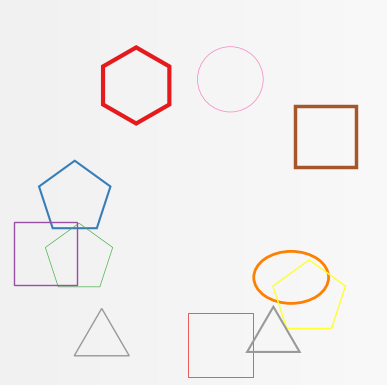[{"shape": "square", "thickness": 0.5, "radius": 0.42, "center": [0.569, 0.104]}, {"shape": "hexagon", "thickness": 3, "radius": 0.49, "center": [0.351, 0.778]}, {"shape": "pentagon", "thickness": 1.5, "radius": 0.48, "center": [0.193, 0.486]}, {"shape": "pentagon", "thickness": 0.5, "radius": 0.46, "center": [0.204, 0.329]}, {"shape": "square", "thickness": 1, "radius": 0.4, "center": [0.117, 0.342]}, {"shape": "oval", "thickness": 2, "radius": 0.48, "center": [0.751, 0.28]}, {"shape": "pentagon", "thickness": 1, "radius": 0.49, "center": [0.798, 0.227]}, {"shape": "square", "thickness": 2.5, "radius": 0.39, "center": [0.84, 0.646]}, {"shape": "circle", "thickness": 0.5, "radius": 0.42, "center": [0.594, 0.794]}, {"shape": "triangle", "thickness": 1, "radius": 0.41, "center": [0.263, 0.117]}, {"shape": "triangle", "thickness": 1.5, "radius": 0.39, "center": [0.705, 0.125]}]